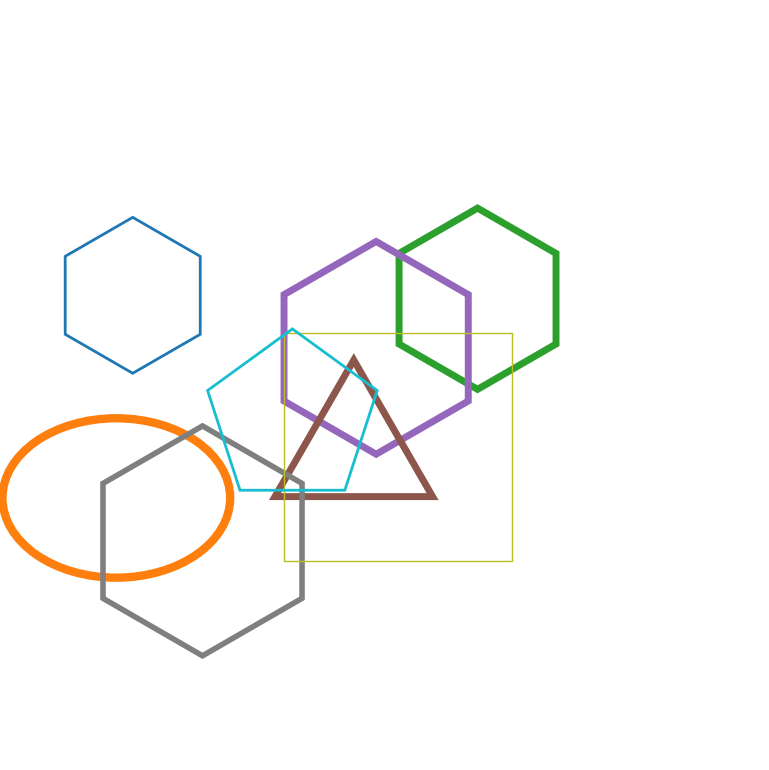[{"shape": "hexagon", "thickness": 1, "radius": 0.51, "center": [0.172, 0.616]}, {"shape": "oval", "thickness": 3, "radius": 0.74, "center": [0.151, 0.353]}, {"shape": "hexagon", "thickness": 2.5, "radius": 0.59, "center": [0.62, 0.612]}, {"shape": "hexagon", "thickness": 2.5, "radius": 0.69, "center": [0.489, 0.548]}, {"shape": "triangle", "thickness": 2.5, "radius": 0.59, "center": [0.459, 0.414]}, {"shape": "hexagon", "thickness": 2, "radius": 0.75, "center": [0.263, 0.298]}, {"shape": "square", "thickness": 0.5, "radius": 0.74, "center": [0.516, 0.42]}, {"shape": "pentagon", "thickness": 1, "radius": 0.58, "center": [0.38, 0.457]}]